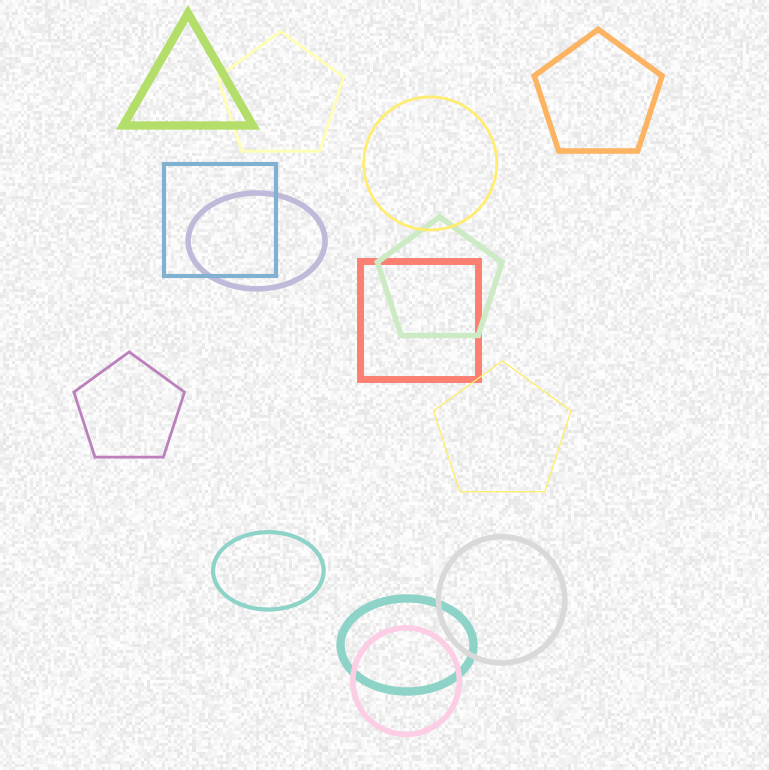[{"shape": "oval", "thickness": 3, "radius": 0.43, "center": [0.529, 0.162]}, {"shape": "oval", "thickness": 1.5, "radius": 0.36, "center": [0.349, 0.259]}, {"shape": "pentagon", "thickness": 1, "radius": 0.43, "center": [0.365, 0.873]}, {"shape": "oval", "thickness": 2, "radius": 0.44, "center": [0.333, 0.687]}, {"shape": "square", "thickness": 2.5, "radius": 0.38, "center": [0.544, 0.584]}, {"shape": "square", "thickness": 1.5, "radius": 0.36, "center": [0.286, 0.715]}, {"shape": "pentagon", "thickness": 2, "radius": 0.44, "center": [0.777, 0.875]}, {"shape": "triangle", "thickness": 3, "radius": 0.49, "center": [0.244, 0.886]}, {"shape": "circle", "thickness": 2, "radius": 0.35, "center": [0.527, 0.115]}, {"shape": "circle", "thickness": 2, "radius": 0.41, "center": [0.651, 0.221]}, {"shape": "pentagon", "thickness": 1, "radius": 0.38, "center": [0.168, 0.467]}, {"shape": "pentagon", "thickness": 2, "radius": 0.43, "center": [0.571, 0.633]}, {"shape": "circle", "thickness": 1, "radius": 0.43, "center": [0.559, 0.788]}, {"shape": "pentagon", "thickness": 0.5, "radius": 0.47, "center": [0.652, 0.437]}]